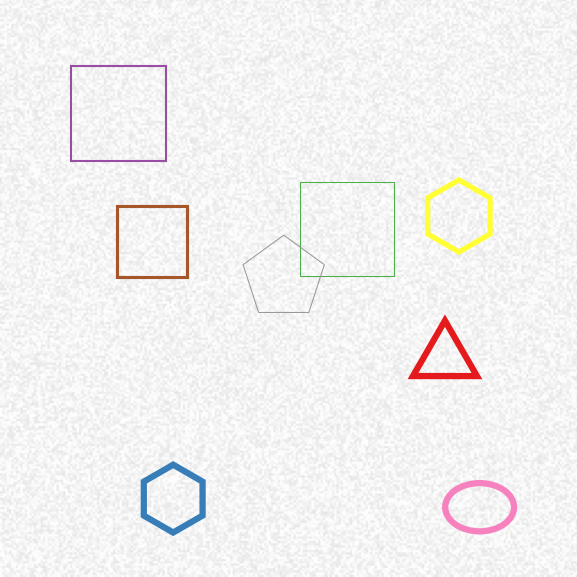[{"shape": "triangle", "thickness": 3, "radius": 0.32, "center": [0.771, 0.38]}, {"shape": "hexagon", "thickness": 3, "radius": 0.29, "center": [0.3, 0.136]}, {"shape": "square", "thickness": 0.5, "radius": 0.41, "center": [0.601, 0.602]}, {"shape": "square", "thickness": 1, "radius": 0.41, "center": [0.206, 0.802]}, {"shape": "hexagon", "thickness": 2.5, "radius": 0.31, "center": [0.795, 0.625]}, {"shape": "square", "thickness": 1.5, "radius": 0.3, "center": [0.263, 0.581]}, {"shape": "oval", "thickness": 3, "radius": 0.3, "center": [0.831, 0.121]}, {"shape": "pentagon", "thickness": 0.5, "radius": 0.37, "center": [0.491, 0.518]}]